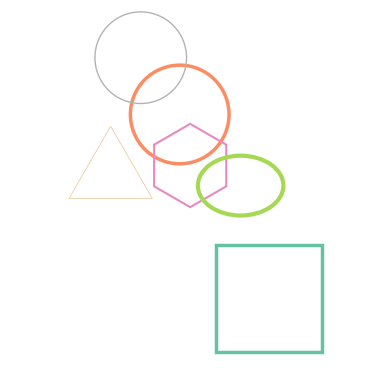[{"shape": "square", "thickness": 2.5, "radius": 0.69, "center": [0.699, 0.225]}, {"shape": "circle", "thickness": 2.5, "radius": 0.64, "center": [0.467, 0.703]}, {"shape": "hexagon", "thickness": 1.5, "radius": 0.54, "center": [0.494, 0.57]}, {"shape": "oval", "thickness": 3, "radius": 0.56, "center": [0.625, 0.518]}, {"shape": "triangle", "thickness": 0.5, "radius": 0.63, "center": [0.287, 0.547]}, {"shape": "circle", "thickness": 1, "radius": 0.59, "center": [0.366, 0.85]}]